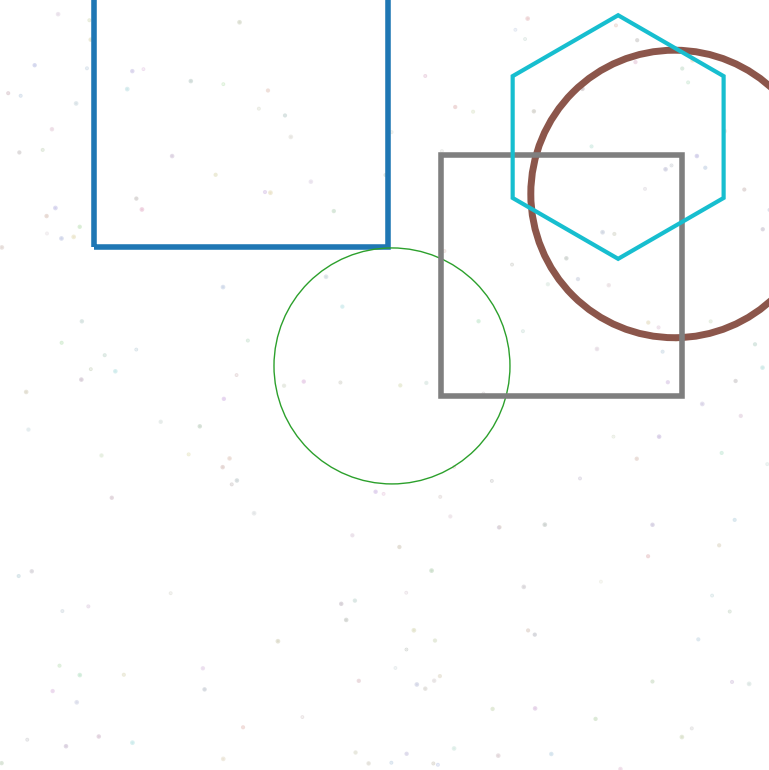[{"shape": "square", "thickness": 2, "radius": 0.95, "center": [0.312, 0.87]}, {"shape": "circle", "thickness": 0.5, "radius": 0.77, "center": [0.509, 0.525]}, {"shape": "circle", "thickness": 2.5, "radius": 0.93, "center": [0.876, 0.748]}, {"shape": "square", "thickness": 2, "radius": 0.78, "center": [0.729, 0.642]}, {"shape": "hexagon", "thickness": 1.5, "radius": 0.79, "center": [0.803, 0.822]}]